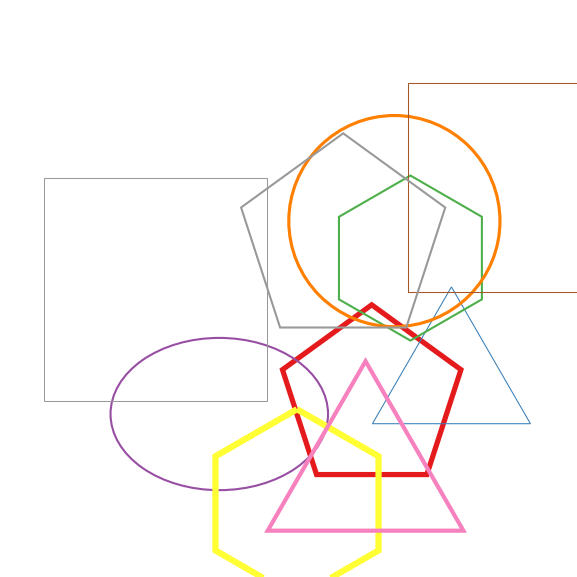[{"shape": "pentagon", "thickness": 2.5, "radius": 0.81, "center": [0.644, 0.309]}, {"shape": "triangle", "thickness": 0.5, "radius": 0.79, "center": [0.782, 0.344]}, {"shape": "hexagon", "thickness": 1, "radius": 0.71, "center": [0.711, 0.552]}, {"shape": "oval", "thickness": 1, "radius": 0.94, "center": [0.38, 0.282]}, {"shape": "circle", "thickness": 1.5, "radius": 0.91, "center": [0.683, 0.616]}, {"shape": "hexagon", "thickness": 3, "radius": 0.82, "center": [0.514, 0.128]}, {"shape": "square", "thickness": 0.5, "radius": 0.9, "center": [0.886, 0.674]}, {"shape": "triangle", "thickness": 2, "radius": 0.98, "center": [0.633, 0.178]}, {"shape": "square", "thickness": 0.5, "radius": 0.97, "center": [0.269, 0.498]}, {"shape": "pentagon", "thickness": 1, "radius": 0.93, "center": [0.594, 0.582]}]